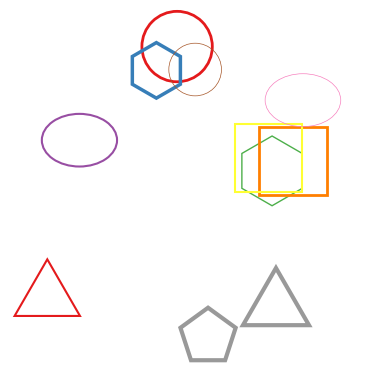[{"shape": "circle", "thickness": 2, "radius": 0.46, "center": [0.46, 0.879]}, {"shape": "triangle", "thickness": 1.5, "radius": 0.49, "center": [0.123, 0.228]}, {"shape": "hexagon", "thickness": 2.5, "radius": 0.36, "center": [0.406, 0.817]}, {"shape": "hexagon", "thickness": 1, "radius": 0.45, "center": [0.707, 0.556]}, {"shape": "oval", "thickness": 1.5, "radius": 0.49, "center": [0.206, 0.636]}, {"shape": "square", "thickness": 2, "radius": 0.44, "center": [0.761, 0.581]}, {"shape": "square", "thickness": 1.5, "radius": 0.44, "center": [0.698, 0.59]}, {"shape": "circle", "thickness": 0.5, "radius": 0.34, "center": [0.507, 0.819]}, {"shape": "oval", "thickness": 0.5, "radius": 0.49, "center": [0.787, 0.74]}, {"shape": "triangle", "thickness": 3, "radius": 0.5, "center": [0.717, 0.205]}, {"shape": "pentagon", "thickness": 3, "radius": 0.38, "center": [0.54, 0.125]}]